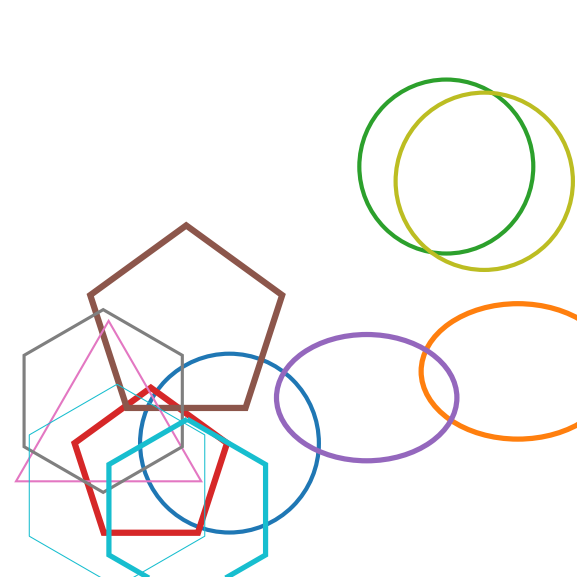[{"shape": "circle", "thickness": 2, "radius": 0.77, "center": [0.397, 0.232]}, {"shape": "oval", "thickness": 2.5, "radius": 0.84, "center": [0.897, 0.356]}, {"shape": "circle", "thickness": 2, "radius": 0.75, "center": [0.773, 0.711]}, {"shape": "pentagon", "thickness": 3, "radius": 0.69, "center": [0.261, 0.189]}, {"shape": "oval", "thickness": 2.5, "radius": 0.78, "center": [0.635, 0.311]}, {"shape": "pentagon", "thickness": 3, "radius": 0.87, "center": [0.322, 0.434]}, {"shape": "triangle", "thickness": 1, "radius": 0.93, "center": [0.188, 0.258]}, {"shape": "hexagon", "thickness": 1.5, "radius": 0.79, "center": [0.179, 0.305]}, {"shape": "circle", "thickness": 2, "radius": 0.77, "center": [0.839, 0.685]}, {"shape": "hexagon", "thickness": 0.5, "radius": 0.88, "center": [0.203, 0.158]}, {"shape": "hexagon", "thickness": 2.5, "radius": 0.78, "center": [0.324, 0.116]}]